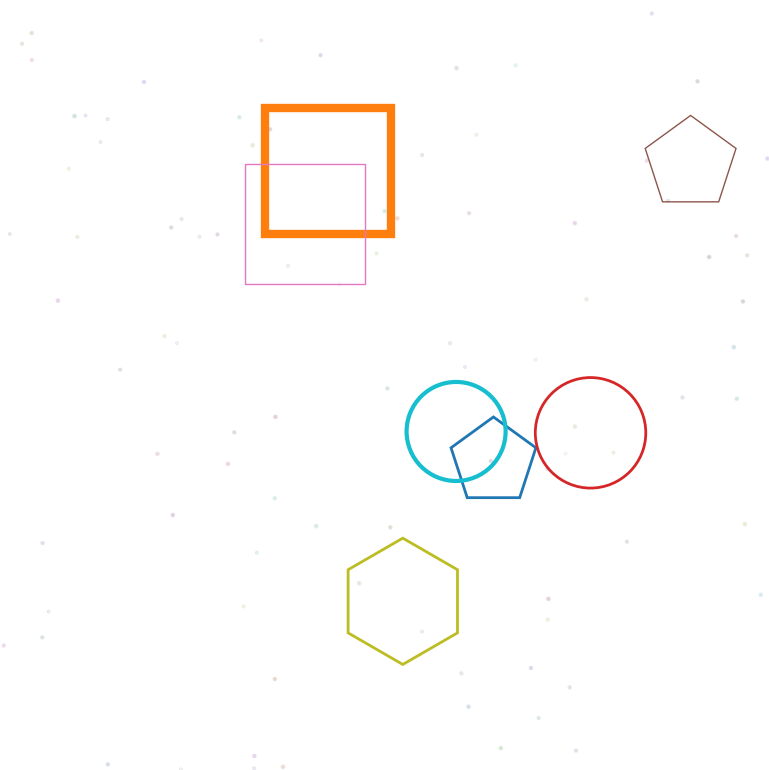[{"shape": "pentagon", "thickness": 1, "radius": 0.29, "center": [0.641, 0.401]}, {"shape": "square", "thickness": 3, "radius": 0.41, "center": [0.426, 0.778]}, {"shape": "circle", "thickness": 1, "radius": 0.36, "center": [0.767, 0.438]}, {"shape": "pentagon", "thickness": 0.5, "radius": 0.31, "center": [0.897, 0.788]}, {"shape": "square", "thickness": 0.5, "radius": 0.39, "center": [0.396, 0.709]}, {"shape": "hexagon", "thickness": 1, "radius": 0.41, "center": [0.523, 0.219]}, {"shape": "circle", "thickness": 1.5, "radius": 0.32, "center": [0.592, 0.44]}]